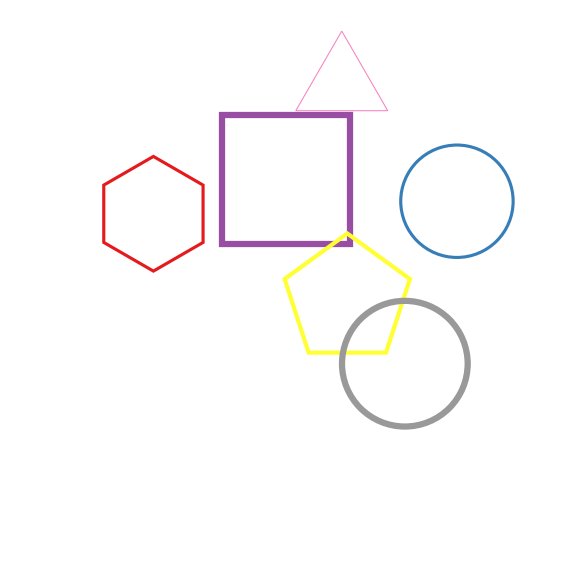[{"shape": "hexagon", "thickness": 1.5, "radius": 0.5, "center": [0.266, 0.629]}, {"shape": "circle", "thickness": 1.5, "radius": 0.49, "center": [0.791, 0.651]}, {"shape": "square", "thickness": 3, "radius": 0.56, "center": [0.495, 0.688]}, {"shape": "pentagon", "thickness": 2, "radius": 0.57, "center": [0.601, 0.481]}, {"shape": "triangle", "thickness": 0.5, "radius": 0.46, "center": [0.592, 0.853]}, {"shape": "circle", "thickness": 3, "radius": 0.54, "center": [0.701, 0.369]}]